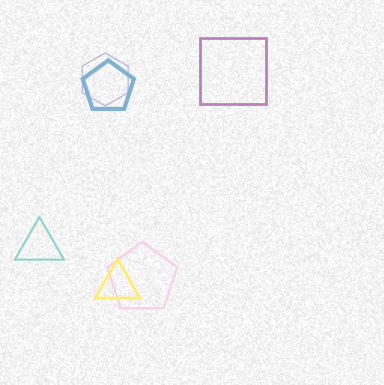[{"shape": "triangle", "thickness": 1.5, "radius": 0.37, "center": [0.102, 0.363]}, {"shape": "hexagon", "thickness": 1, "radius": 0.34, "center": [0.273, 0.794]}, {"shape": "pentagon", "thickness": 3, "radius": 0.35, "center": [0.281, 0.774]}, {"shape": "pentagon", "thickness": 1.5, "radius": 0.48, "center": [0.369, 0.277]}, {"shape": "square", "thickness": 2, "radius": 0.43, "center": [0.606, 0.815]}, {"shape": "triangle", "thickness": 2, "radius": 0.34, "center": [0.305, 0.259]}]